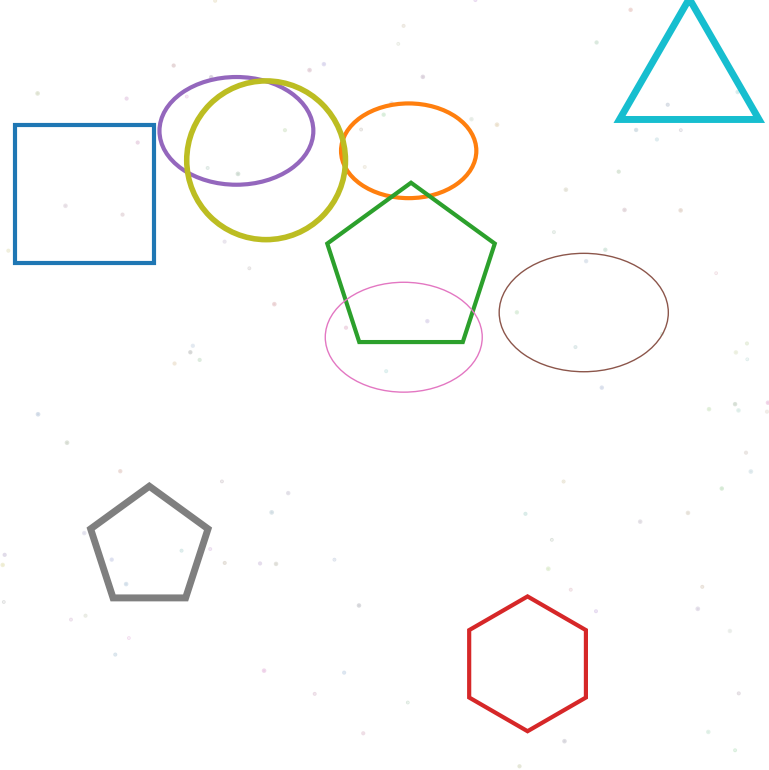[{"shape": "square", "thickness": 1.5, "radius": 0.45, "center": [0.11, 0.748]}, {"shape": "oval", "thickness": 1.5, "radius": 0.44, "center": [0.531, 0.804]}, {"shape": "pentagon", "thickness": 1.5, "radius": 0.57, "center": [0.534, 0.648]}, {"shape": "hexagon", "thickness": 1.5, "radius": 0.44, "center": [0.685, 0.138]}, {"shape": "oval", "thickness": 1.5, "radius": 0.5, "center": [0.307, 0.83]}, {"shape": "oval", "thickness": 0.5, "radius": 0.55, "center": [0.758, 0.594]}, {"shape": "oval", "thickness": 0.5, "radius": 0.51, "center": [0.524, 0.562]}, {"shape": "pentagon", "thickness": 2.5, "radius": 0.4, "center": [0.194, 0.288]}, {"shape": "circle", "thickness": 2, "radius": 0.52, "center": [0.346, 0.792]}, {"shape": "triangle", "thickness": 2.5, "radius": 0.52, "center": [0.895, 0.897]}]